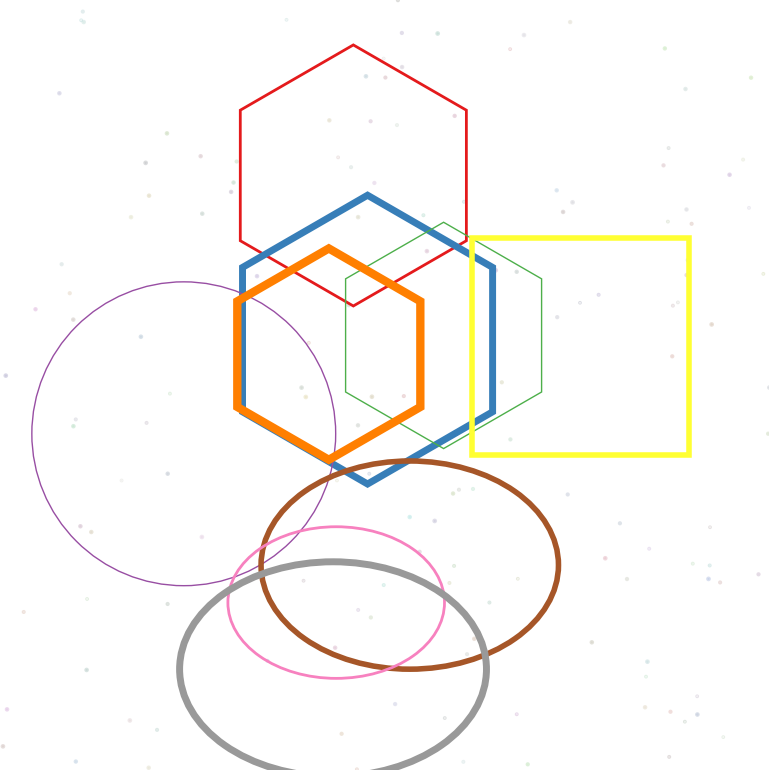[{"shape": "hexagon", "thickness": 1, "radius": 0.85, "center": [0.459, 0.772]}, {"shape": "hexagon", "thickness": 2.5, "radius": 0.94, "center": [0.477, 0.559]}, {"shape": "hexagon", "thickness": 0.5, "radius": 0.73, "center": [0.576, 0.564]}, {"shape": "circle", "thickness": 0.5, "radius": 0.99, "center": [0.239, 0.437]}, {"shape": "hexagon", "thickness": 3, "radius": 0.69, "center": [0.427, 0.54]}, {"shape": "square", "thickness": 2, "radius": 0.71, "center": [0.753, 0.55]}, {"shape": "oval", "thickness": 2, "radius": 0.97, "center": [0.532, 0.266]}, {"shape": "oval", "thickness": 1, "radius": 0.7, "center": [0.437, 0.217]}, {"shape": "oval", "thickness": 2.5, "radius": 1.0, "center": [0.433, 0.131]}]